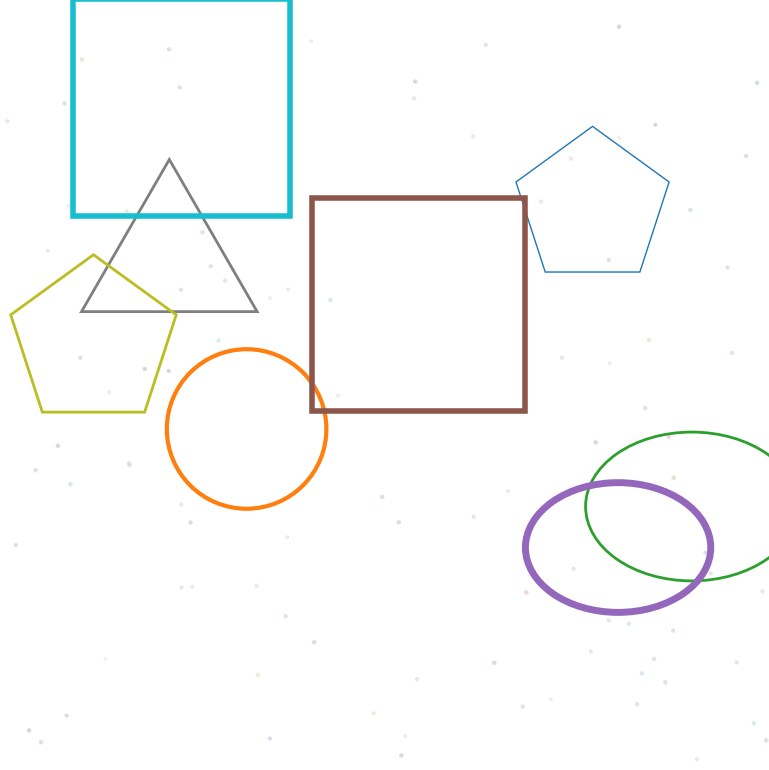[{"shape": "pentagon", "thickness": 0.5, "radius": 0.52, "center": [0.77, 0.731]}, {"shape": "circle", "thickness": 1.5, "radius": 0.52, "center": [0.32, 0.443]}, {"shape": "oval", "thickness": 1, "radius": 0.69, "center": [0.899, 0.342]}, {"shape": "oval", "thickness": 2.5, "radius": 0.6, "center": [0.803, 0.289]}, {"shape": "square", "thickness": 2, "radius": 0.69, "center": [0.544, 0.604]}, {"shape": "triangle", "thickness": 1, "radius": 0.66, "center": [0.22, 0.661]}, {"shape": "pentagon", "thickness": 1, "radius": 0.56, "center": [0.121, 0.556]}, {"shape": "square", "thickness": 2, "radius": 0.7, "center": [0.236, 0.86]}]